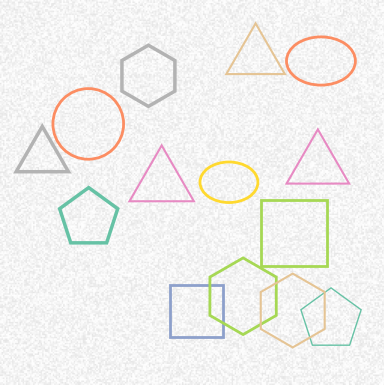[{"shape": "pentagon", "thickness": 2.5, "radius": 0.4, "center": [0.23, 0.433]}, {"shape": "pentagon", "thickness": 1, "radius": 0.41, "center": [0.86, 0.17]}, {"shape": "circle", "thickness": 2, "radius": 0.46, "center": [0.229, 0.678]}, {"shape": "oval", "thickness": 2, "radius": 0.45, "center": [0.834, 0.842]}, {"shape": "square", "thickness": 2, "radius": 0.34, "center": [0.51, 0.192]}, {"shape": "triangle", "thickness": 1.5, "radius": 0.47, "center": [0.826, 0.57]}, {"shape": "triangle", "thickness": 1.5, "radius": 0.48, "center": [0.42, 0.526]}, {"shape": "hexagon", "thickness": 2, "radius": 0.5, "center": [0.631, 0.231]}, {"shape": "square", "thickness": 2, "radius": 0.43, "center": [0.763, 0.394]}, {"shape": "oval", "thickness": 2, "radius": 0.38, "center": [0.595, 0.527]}, {"shape": "triangle", "thickness": 1.5, "radius": 0.44, "center": [0.664, 0.851]}, {"shape": "hexagon", "thickness": 1.5, "radius": 0.48, "center": [0.76, 0.193]}, {"shape": "hexagon", "thickness": 2.5, "radius": 0.4, "center": [0.385, 0.803]}, {"shape": "triangle", "thickness": 2.5, "radius": 0.39, "center": [0.11, 0.593]}]